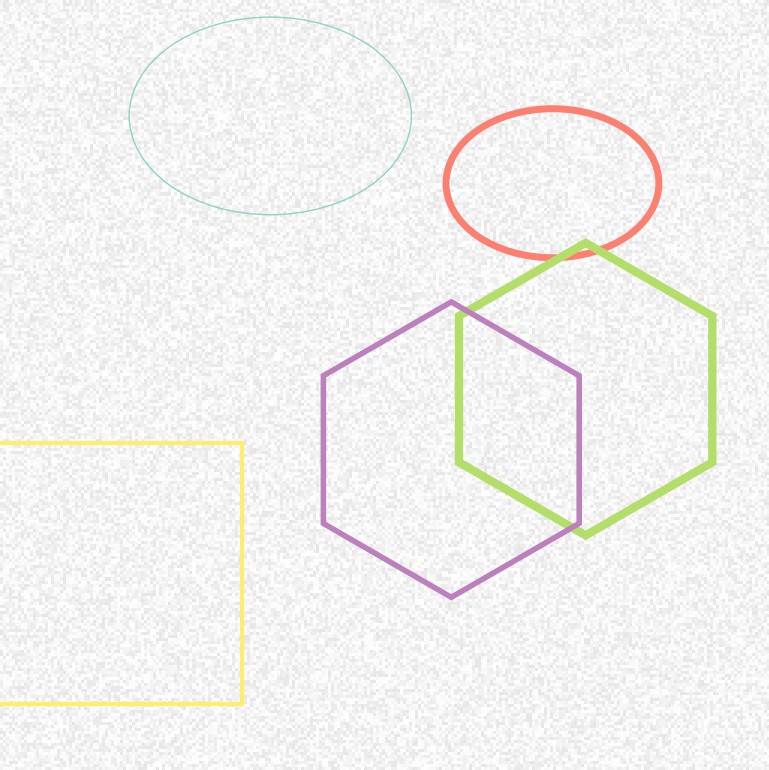[{"shape": "oval", "thickness": 0.5, "radius": 0.92, "center": [0.351, 0.849]}, {"shape": "oval", "thickness": 2.5, "radius": 0.69, "center": [0.717, 0.762]}, {"shape": "hexagon", "thickness": 3, "radius": 0.95, "center": [0.761, 0.495]}, {"shape": "hexagon", "thickness": 2, "radius": 0.96, "center": [0.586, 0.416]}, {"shape": "square", "thickness": 1.5, "radius": 0.85, "center": [0.145, 0.255]}]